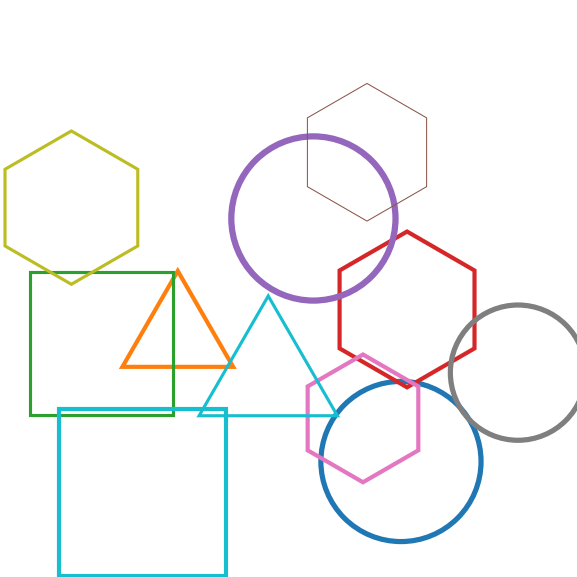[{"shape": "circle", "thickness": 2.5, "radius": 0.69, "center": [0.694, 0.2]}, {"shape": "triangle", "thickness": 2, "radius": 0.55, "center": [0.308, 0.419]}, {"shape": "square", "thickness": 1.5, "radius": 0.62, "center": [0.175, 0.404]}, {"shape": "hexagon", "thickness": 2, "radius": 0.67, "center": [0.705, 0.463]}, {"shape": "circle", "thickness": 3, "radius": 0.71, "center": [0.543, 0.621]}, {"shape": "hexagon", "thickness": 0.5, "radius": 0.6, "center": [0.636, 0.735]}, {"shape": "hexagon", "thickness": 2, "radius": 0.55, "center": [0.629, 0.275]}, {"shape": "circle", "thickness": 2.5, "radius": 0.59, "center": [0.897, 0.354]}, {"shape": "hexagon", "thickness": 1.5, "radius": 0.66, "center": [0.124, 0.64]}, {"shape": "triangle", "thickness": 1.5, "radius": 0.69, "center": [0.465, 0.348]}, {"shape": "square", "thickness": 2, "radius": 0.72, "center": [0.247, 0.147]}]